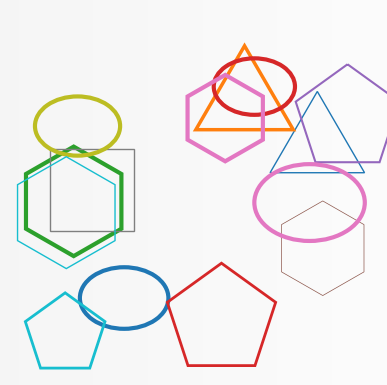[{"shape": "triangle", "thickness": 1, "radius": 0.7, "center": [0.819, 0.622]}, {"shape": "oval", "thickness": 3, "radius": 0.57, "center": [0.32, 0.226]}, {"shape": "triangle", "thickness": 2.5, "radius": 0.73, "center": [0.631, 0.736]}, {"shape": "hexagon", "thickness": 3, "radius": 0.71, "center": [0.19, 0.477]}, {"shape": "pentagon", "thickness": 2, "radius": 0.74, "center": [0.572, 0.169]}, {"shape": "oval", "thickness": 3, "radius": 0.52, "center": [0.656, 0.775]}, {"shape": "pentagon", "thickness": 1.5, "radius": 0.7, "center": [0.897, 0.692]}, {"shape": "hexagon", "thickness": 0.5, "radius": 0.61, "center": [0.833, 0.355]}, {"shape": "hexagon", "thickness": 3, "radius": 0.56, "center": [0.581, 0.693]}, {"shape": "oval", "thickness": 3, "radius": 0.71, "center": [0.799, 0.474]}, {"shape": "square", "thickness": 1, "radius": 0.54, "center": [0.238, 0.506]}, {"shape": "oval", "thickness": 3, "radius": 0.55, "center": [0.2, 0.673]}, {"shape": "pentagon", "thickness": 2, "radius": 0.54, "center": [0.168, 0.131]}, {"shape": "hexagon", "thickness": 1, "radius": 0.73, "center": [0.171, 0.448]}]